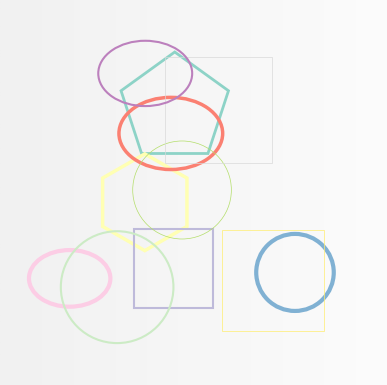[{"shape": "pentagon", "thickness": 2, "radius": 0.73, "center": [0.451, 0.719]}, {"shape": "hexagon", "thickness": 2.5, "radius": 0.63, "center": [0.374, 0.475]}, {"shape": "square", "thickness": 1.5, "radius": 0.51, "center": [0.448, 0.302]}, {"shape": "oval", "thickness": 2.5, "radius": 0.67, "center": [0.441, 0.653]}, {"shape": "circle", "thickness": 3, "radius": 0.5, "center": [0.761, 0.292]}, {"shape": "circle", "thickness": 0.5, "radius": 0.64, "center": [0.47, 0.507]}, {"shape": "oval", "thickness": 3, "radius": 0.53, "center": [0.18, 0.277]}, {"shape": "square", "thickness": 0.5, "radius": 0.69, "center": [0.563, 0.714]}, {"shape": "oval", "thickness": 1.5, "radius": 0.61, "center": [0.375, 0.809]}, {"shape": "circle", "thickness": 1.5, "radius": 0.73, "center": [0.302, 0.254]}, {"shape": "square", "thickness": 0.5, "radius": 0.66, "center": [0.705, 0.272]}]